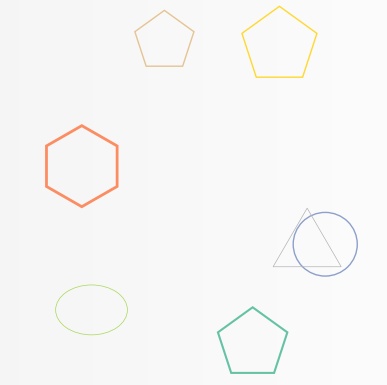[{"shape": "pentagon", "thickness": 1.5, "radius": 0.47, "center": [0.652, 0.108]}, {"shape": "hexagon", "thickness": 2, "radius": 0.53, "center": [0.211, 0.568]}, {"shape": "circle", "thickness": 1, "radius": 0.41, "center": [0.839, 0.366]}, {"shape": "oval", "thickness": 0.5, "radius": 0.46, "center": [0.236, 0.195]}, {"shape": "pentagon", "thickness": 1, "radius": 0.51, "center": [0.721, 0.882]}, {"shape": "pentagon", "thickness": 1, "radius": 0.4, "center": [0.424, 0.893]}, {"shape": "triangle", "thickness": 0.5, "radius": 0.51, "center": [0.793, 0.358]}]